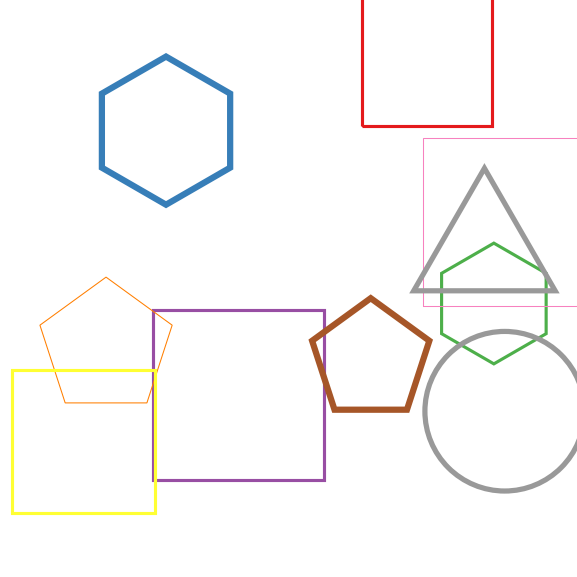[{"shape": "square", "thickness": 1.5, "radius": 0.56, "center": [0.74, 0.892]}, {"shape": "hexagon", "thickness": 3, "radius": 0.64, "center": [0.287, 0.773]}, {"shape": "hexagon", "thickness": 1.5, "radius": 0.52, "center": [0.855, 0.474]}, {"shape": "square", "thickness": 1.5, "radius": 0.74, "center": [0.413, 0.315]}, {"shape": "pentagon", "thickness": 0.5, "radius": 0.6, "center": [0.184, 0.399]}, {"shape": "square", "thickness": 1.5, "radius": 0.62, "center": [0.144, 0.234]}, {"shape": "pentagon", "thickness": 3, "radius": 0.53, "center": [0.642, 0.376]}, {"shape": "square", "thickness": 0.5, "radius": 0.73, "center": [0.879, 0.615]}, {"shape": "circle", "thickness": 2.5, "radius": 0.69, "center": [0.874, 0.287]}, {"shape": "triangle", "thickness": 2.5, "radius": 0.71, "center": [0.839, 0.566]}]